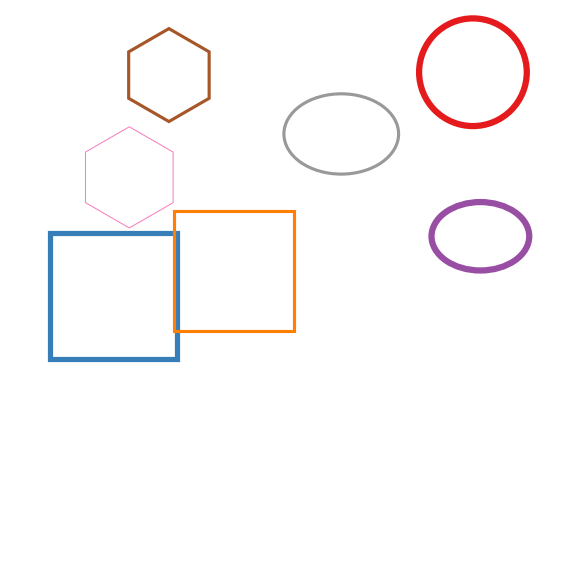[{"shape": "circle", "thickness": 3, "radius": 0.47, "center": [0.819, 0.874]}, {"shape": "square", "thickness": 2.5, "radius": 0.55, "center": [0.197, 0.486]}, {"shape": "oval", "thickness": 3, "radius": 0.42, "center": [0.832, 0.59]}, {"shape": "square", "thickness": 1.5, "radius": 0.52, "center": [0.405, 0.53]}, {"shape": "hexagon", "thickness": 1.5, "radius": 0.4, "center": [0.292, 0.869]}, {"shape": "hexagon", "thickness": 0.5, "radius": 0.44, "center": [0.224, 0.692]}, {"shape": "oval", "thickness": 1.5, "radius": 0.5, "center": [0.591, 0.767]}]